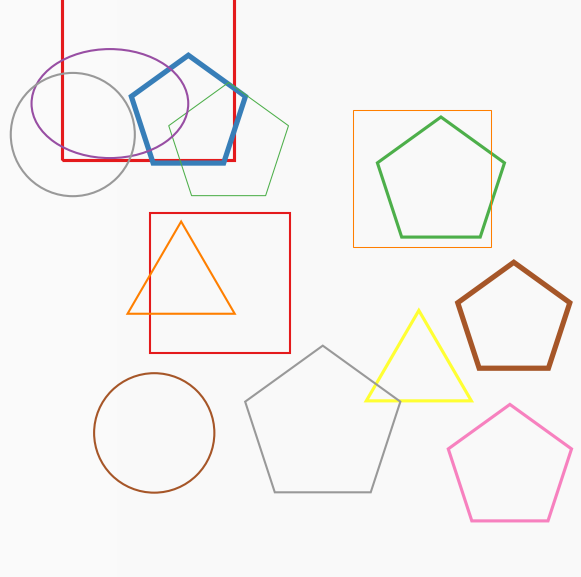[{"shape": "square", "thickness": 1, "radius": 0.6, "center": [0.379, 0.509]}, {"shape": "square", "thickness": 1.5, "radius": 0.74, "center": [0.255, 0.87]}, {"shape": "pentagon", "thickness": 2.5, "radius": 0.52, "center": [0.324, 0.8]}, {"shape": "pentagon", "thickness": 0.5, "radius": 0.54, "center": [0.393, 0.748]}, {"shape": "pentagon", "thickness": 1.5, "radius": 0.57, "center": [0.759, 0.682]}, {"shape": "oval", "thickness": 1, "radius": 0.67, "center": [0.189, 0.82]}, {"shape": "triangle", "thickness": 1, "radius": 0.53, "center": [0.312, 0.509]}, {"shape": "square", "thickness": 0.5, "radius": 0.59, "center": [0.726, 0.69]}, {"shape": "triangle", "thickness": 1.5, "radius": 0.52, "center": [0.721, 0.357]}, {"shape": "pentagon", "thickness": 2.5, "radius": 0.51, "center": [0.884, 0.444]}, {"shape": "circle", "thickness": 1, "radius": 0.52, "center": [0.265, 0.249]}, {"shape": "pentagon", "thickness": 1.5, "radius": 0.56, "center": [0.877, 0.187]}, {"shape": "pentagon", "thickness": 1, "radius": 0.7, "center": [0.555, 0.26]}, {"shape": "circle", "thickness": 1, "radius": 0.53, "center": [0.125, 0.766]}]